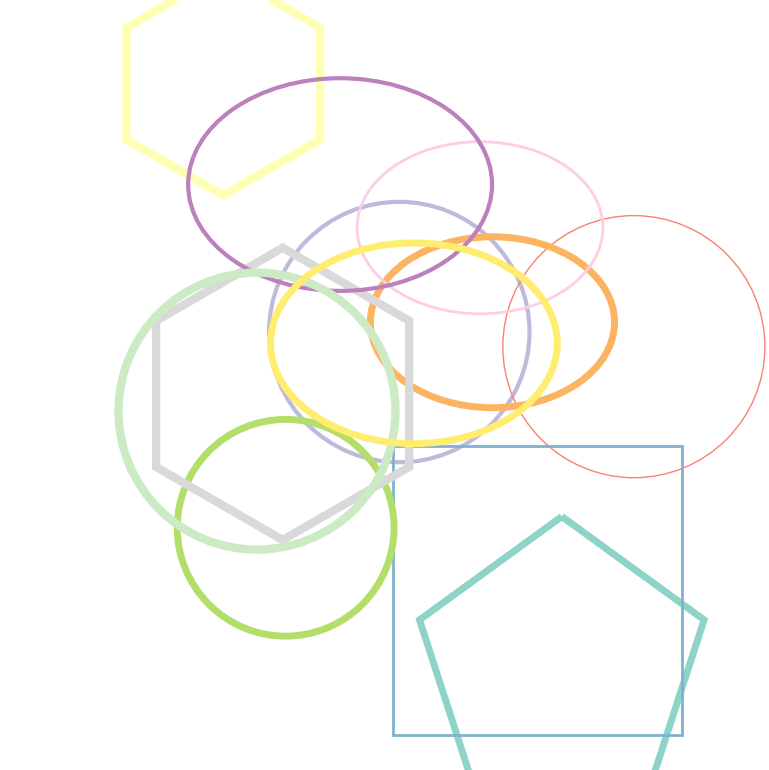[{"shape": "pentagon", "thickness": 2.5, "radius": 0.97, "center": [0.73, 0.135]}, {"shape": "hexagon", "thickness": 3, "radius": 0.73, "center": [0.29, 0.891]}, {"shape": "circle", "thickness": 1.5, "radius": 0.85, "center": [0.519, 0.569]}, {"shape": "circle", "thickness": 0.5, "radius": 0.85, "center": [0.823, 0.55]}, {"shape": "square", "thickness": 1, "radius": 0.94, "center": [0.698, 0.233]}, {"shape": "oval", "thickness": 2.5, "radius": 0.79, "center": [0.64, 0.582]}, {"shape": "circle", "thickness": 2.5, "radius": 0.7, "center": [0.371, 0.315]}, {"shape": "oval", "thickness": 1, "radius": 0.8, "center": [0.623, 0.704]}, {"shape": "hexagon", "thickness": 3, "radius": 0.95, "center": [0.367, 0.488]}, {"shape": "oval", "thickness": 1.5, "radius": 0.99, "center": [0.442, 0.76]}, {"shape": "circle", "thickness": 3, "radius": 0.9, "center": [0.334, 0.466]}, {"shape": "oval", "thickness": 2.5, "radius": 0.93, "center": [0.538, 0.554]}]